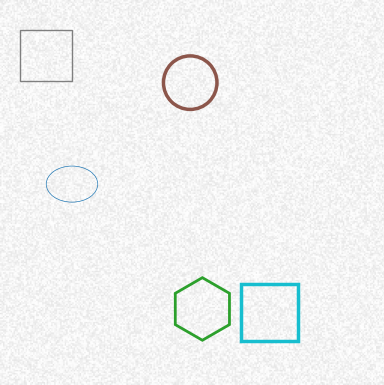[{"shape": "oval", "thickness": 0.5, "radius": 0.33, "center": [0.187, 0.522]}, {"shape": "hexagon", "thickness": 2, "radius": 0.41, "center": [0.526, 0.198]}, {"shape": "circle", "thickness": 2.5, "radius": 0.35, "center": [0.494, 0.785]}, {"shape": "square", "thickness": 1, "radius": 0.33, "center": [0.12, 0.856]}, {"shape": "square", "thickness": 2.5, "radius": 0.37, "center": [0.7, 0.189]}]